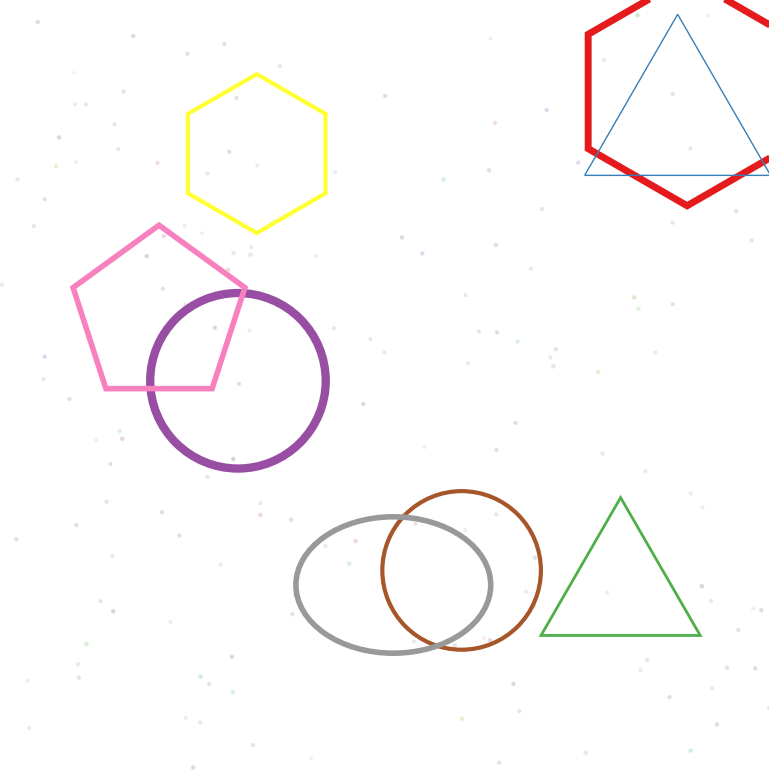[{"shape": "hexagon", "thickness": 2.5, "radius": 0.74, "center": [0.892, 0.881]}, {"shape": "triangle", "thickness": 0.5, "radius": 0.7, "center": [0.88, 0.842]}, {"shape": "triangle", "thickness": 1, "radius": 0.6, "center": [0.806, 0.234]}, {"shape": "circle", "thickness": 3, "radius": 0.57, "center": [0.309, 0.505]}, {"shape": "hexagon", "thickness": 1.5, "radius": 0.52, "center": [0.333, 0.801]}, {"shape": "circle", "thickness": 1.5, "radius": 0.51, "center": [0.6, 0.259]}, {"shape": "pentagon", "thickness": 2, "radius": 0.59, "center": [0.206, 0.59]}, {"shape": "oval", "thickness": 2, "radius": 0.63, "center": [0.511, 0.24]}]